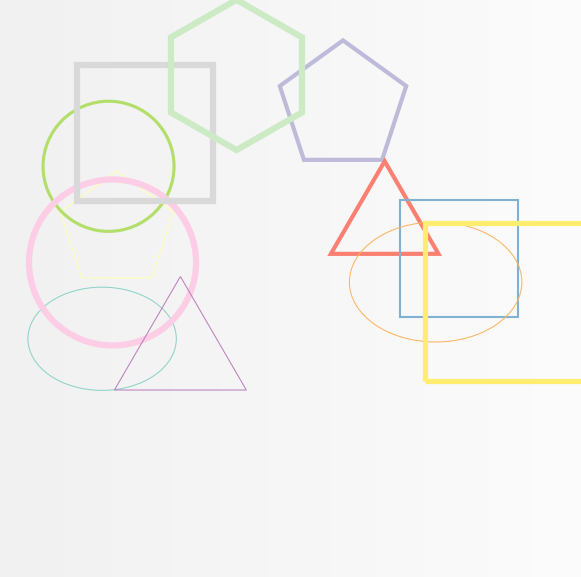[{"shape": "oval", "thickness": 0.5, "radius": 0.64, "center": [0.176, 0.413]}, {"shape": "pentagon", "thickness": 0.5, "radius": 0.51, "center": [0.201, 0.6]}, {"shape": "pentagon", "thickness": 2, "radius": 0.57, "center": [0.59, 0.815]}, {"shape": "triangle", "thickness": 2, "radius": 0.53, "center": [0.662, 0.613]}, {"shape": "square", "thickness": 1, "radius": 0.51, "center": [0.789, 0.551]}, {"shape": "oval", "thickness": 0.5, "radius": 0.74, "center": [0.749, 0.511]}, {"shape": "circle", "thickness": 1.5, "radius": 0.56, "center": [0.187, 0.711]}, {"shape": "circle", "thickness": 3, "radius": 0.72, "center": [0.194, 0.545]}, {"shape": "square", "thickness": 3, "radius": 0.59, "center": [0.25, 0.769]}, {"shape": "triangle", "thickness": 0.5, "radius": 0.66, "center": [0.31, 0.389]}, {"shape": "hexagon", "thickness": 3, "radius": 0.65, "center": [0.407, 0.869]}, {"shape": "square", "thickness": 2.5, "radius": 0.68, "center": [0.869, 0.476]}]